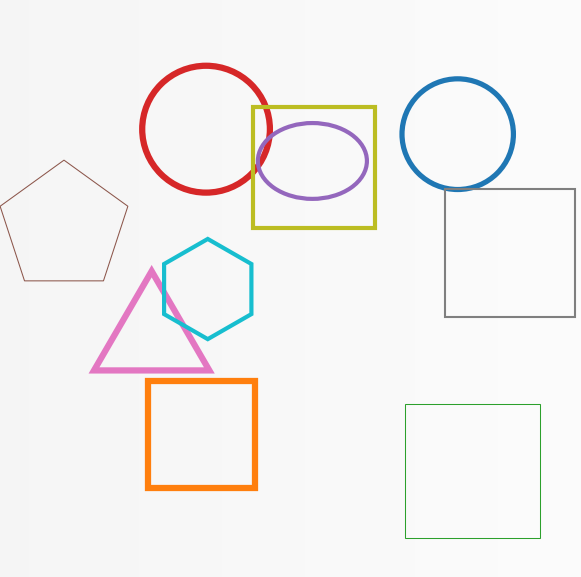[{"shape": "circle", "thickness": 2.5, "radius": 0.48, "center": [0.787, 0.767]}, {"shape": "square", "thickness": 3, "radius": 0.46, "center": [0.347, 0.247]}, {"shape": "square", "thickness": 0.5, "radius": 0.58, "center": [0.813, 0.184]}, {"shape": "circle", "thickness": 3, "radius": 0.55, "center": [0.355, 0.775]}, {"shape": "oval", "thickness": 2, "radius": 0.47, "center": [0.537, 0.72]}, {"shape": "pentagon", "thickness": 0.5, "radius": 0.58, "center": [0.11, 0.606]}, {"shape": "triangle", "thickness": 3, "radius": 0.57, "center": [0.261, 0.415]}, {"shape": "square", "thickness": 1, "radius": 0.56, "center": [0.877, 0.561]}, {"shape": "square", "thickness": 2, "radius": 0.52, "center": [0.541, 0.709]}, {"shape": "hexagon", "thickness": 2, "radius": 0.43, "center": [0.357, 0.499]}]